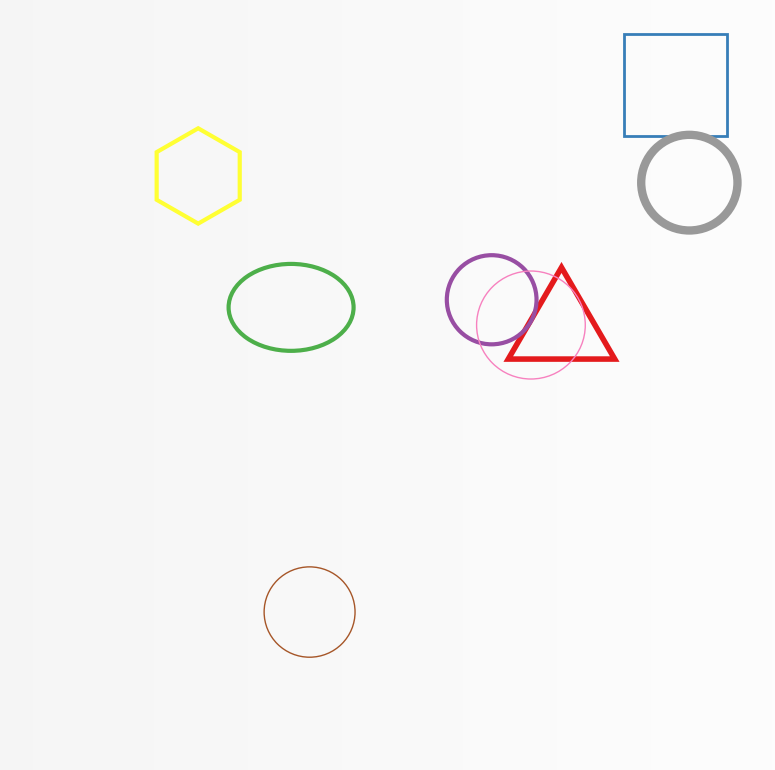[{"shape": "triangle", "thickness": 2, "radius": 0.4, "center": [0.725, 0.573]}, {"shape": "square", "thickness": 1, "radius": 0.33, "center": [0.871, 0.889]}, {"shape": "oval", "thickness": 1.5, "radius": 0.4, "center": [0.376, 0.601]}, {"shape": "circle", "thickness": 1.5, "radius": 0.29, "center": [0.634, 0.611]}, {"shape": "hexagon", "thickness": 1.5, "radius": 0.31, "center": [0.256, 0.771]}, {"shape": "circle", "thickness": 0.5, "radius": 0.29, "center": [0.399, 0.205]}, {"shape": "circle", "thickness": 0.5, "radius": 0.35, "center": [0.685, 0.578]}, {"shape": "circle", "thickness": 3, "radius": 0.31, "center": [0.889, 0.763]}]